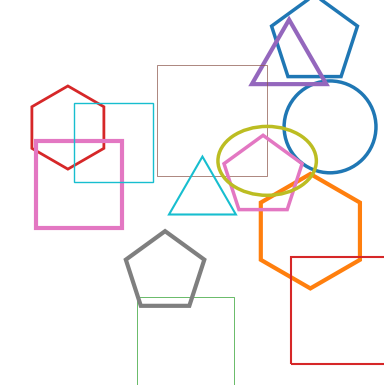[{"shape": "circle", "thickness": 2.5, "radius": 0.6, "center": [0.857, 0.67]}, {"shape": "pentagon", "thickness": 2.5, "radius": 0.59, "center": [0.817, 0.896]}, {"shape": "hexagon", "thickness": 3, "radius": 0.74, "center": [0.806, 0.4]}, {"shape": "square", "thickness": 0.5, "radius": 0.63, "center": [0.482, 0.103]}, {"shape": "square", "thickness": 1.5, "radius": 0.69, "center": [0.895, 0.193]}, {"shape": "hexagon", "thickness": 2, "radius": 0.54, "center": [0.176, 0.669]}, {"shape": "triangle", "thickness": 3, "radius": 0.56, "center": [0.751, 0.837]}, {"shape": "square", "thickness": 0.5, "radius": 0.72, "center": [0.55, 0.687]}, {"shape": "pentagon", "thickness": 2.5, "radius": 0.53, "center": [0.683, 0.542]}, {"shape": "square", "thickness": 3, "radius": 0.56, "center": [0.204, 0.521]}, {"shape": "pentagon", "thickness": 3, "radius": 0.54, "center": [0.429, 0.292]}, {"shape": "oval", "thickness": 2.5, "radius": 0.64, "center": [0.694, 0.582]}, {"shape": "square", "thickness": 1, "radius": 0.51, "center": [0.295, 0.63]}, {"shape": "triangle", "thickness": 1.5, "radius": 0.5, "center": [0.526, 0.493]}]